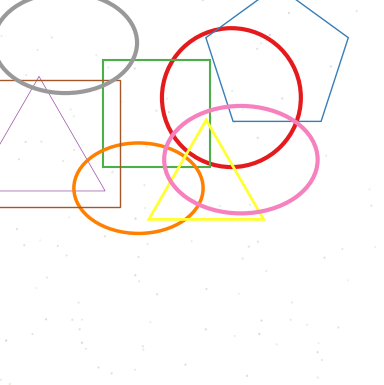[{"shape": "circle", "thickness": 3, "radius": 0.9, "center": [0.601, 0.746]}, {"shape": "pentagon", "thickness": 1, "radius": 0.97, "center": [0.72, 0.842]}, {"shape": "square", "thickness": 1.5, "radius": 0.69, "center": [0.406, 0.704]}, {"shape": "triangle", "thickness": 0.5, "radius": 0.99, "center": [0.101, 0.603]}, {"shape": "oval", "thickness": 2.5, "radius": 0.84, "center": [0.36, 0.511]}, {"shape": "triangle", "thickness": 2, "radius": 0.86, "center": [0.536, 0.516]}, {"shape": "square", "thickness": 1, "radius": 0.82, "center": [0.148, 0.627]}, {"shape": "oval", "thickness": 3, "radius": 1.0, "center": [0.626, 0.585]}, {"shape": "oval", "thickness": 3, "radius": 0.93, "center": [0.17, 0.889]}]